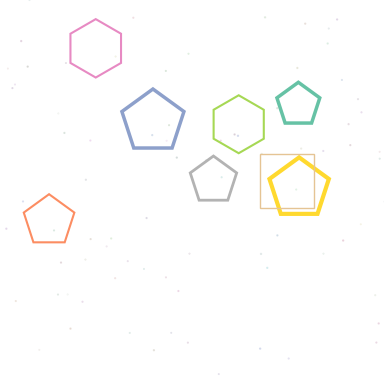[{"shape": "pentagon", "thickness": 2.5, "radius": 0.29, "center": [0.775, 0.728]}, {"shape": "pentagon", "thickness": 1.5, "radius": 0.35, "center": [0.127, 0.426]}, {"shape": "pentagon", "thickness": 2.5, "radius": 0.42, "center": [0.397, 0.684]}, {"shape": "hexagon", "thickness": 1.5, "radius": 0.38, "center": [0.249, 0.874]}, {"shape": "hexagon", "thickness": 1.5, "radius": 0.38, "center": [0.62, 0.677]}, {"shape": "pentagon", "thickness": 3, "radius": 0.41, "center": [0.777, 0.51]}, {"shape": "square", "thickness": 1, "radius": 0.35, "center": [0.744, 0.529]}, {"shape": "pentagon", "thickness": 2, "radius": 0.32, "center": [0.554, 0.531]}]